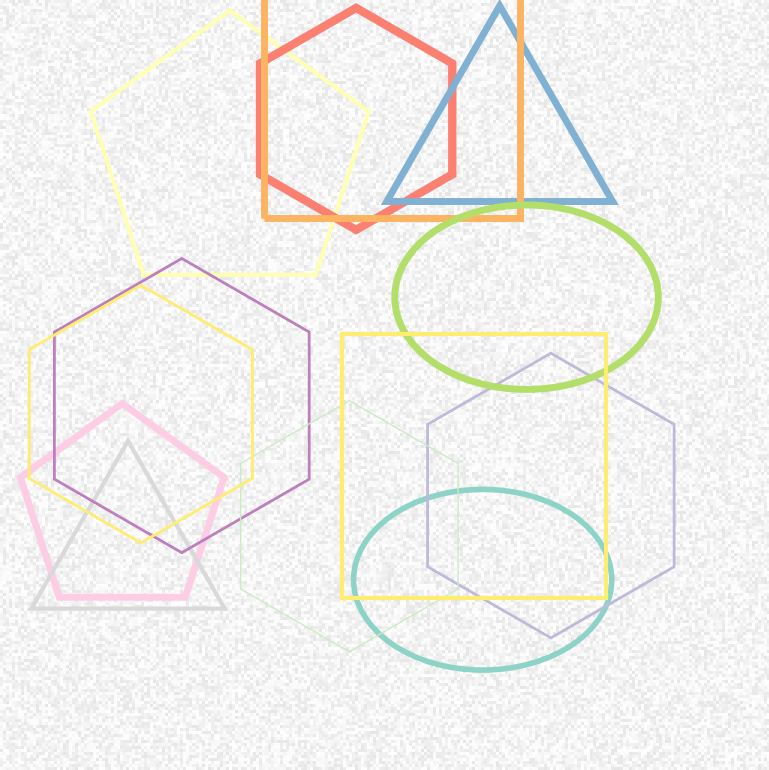[{"shape": "oval", "thickness": 2, "radius": 0.84, "center": [0.627, 0.247]}, {"shape": "pentagon", "thickness": 1.5, "radius": 0.95, "center": [0.298, 0.797]}, {"shape": "hexagon", "thickness": 1, "radius": 0.92, "center": [0.715, 0.356]}, {"shape": "hexagon", "thickness": 3, "radius": 0.72, "center": [0.463, 0.846]}, {"shape": "triangle", "thickness": 2.5, "radius": 0.85, "center": [0.649, 0.823]}, {"shape": "square", "thickness": 2.5, "radius": 0.83, "center": [0.51, 0.883]}, {"shape": "oval", "thickness": 2.5, "radius": 0.86, "center": [0.684, 0.614]}, {"shape": "pentagon", "thickness": 2.5, "radius": 0.7, "center": [0.159, 0.337]}, {"shape": "triangle", "thickness": 1.5, "radius": 0.73, "center": [0.166, 0.282]}, {"shape": "hexagon", "thickness": 1, "radius": 0.96, "center": [0.236, 0.473]}, {"shape": "hexagon", "thickness": 0.5, "radius": 0.82, "center": [0.454, 0.317]}, {"shape": "square", "thickness": 1.5, "radius": 0.86, "center": [0.615, 0.394]}, {"shape": "hexagon", "thickness": 1, "radius": 0.84, "center": [0.183, 0.462]}]